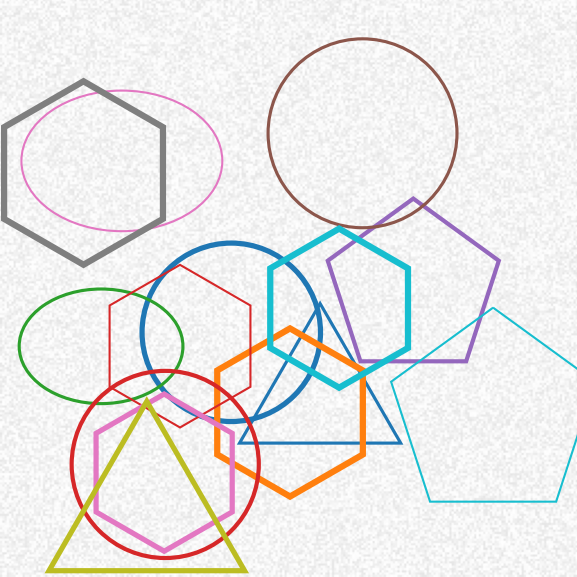[{"shape": "circle", "thickness": 2.5, "radius": 0.77, "center": [0.4, 0.424]}, {"shape": "triangle", "thickness": 1.5, "radius": 0.81, "center": [0.554, 0.312]}, {"shape": "hexagon", "thickness": 3, "radius": 0.73, "center": [0.502, 0.285]}, {"shape": "oval", "thickness": 1.5, "radius": 0.71, "center": [0.175, 0.399]}, {"shape": "circle", "thickness": 2, "radius": 0.81, "center": [0.286, 0.195]}, {"shape": "hexagon", "thickness": 1, "radius": 0.7, "center": [0.312, 0.4]}, {"shape": "pentagon", "thickness": 2, "radius": 0.78, "center": [0.716, 0.499]}, {"shape": "circle", "thickness": 1.5, "radius": 0.82, "center": [0.628, 0.768]}, {"shape": "hexagon", "thickness": 2.5, "radius": 0.68, "center": [0.284, 0.181]}, {"shape": "oval", "thickness": 1, "radius": 0.87, "center": [0.211, 0.721]}, {"shape": "hexagon", "thickness": 3, "radius": 0.79, "center": [0.145, 0.7]}, {"shape": "triangle", "thickness": 2.5, "radius": 0.98, "center": [0.254, 0.109]}, {"shape": "pentagon", "thickness": 1, "radius": 0.93, "center": [0.854, 0.281]}, {"shape": "hexagon", "thickness": 3, "radius": 0.69, "center": [0.587, 0.466]}]